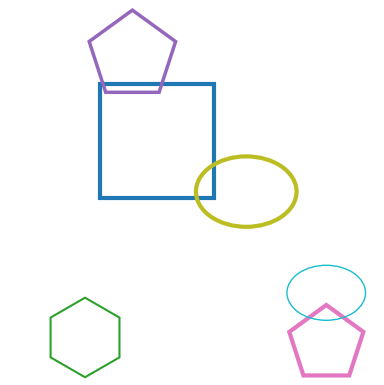[{"shape": "square", "thickness": 3, "radius": 0.74, "center": [0.408, 0.633]}, {"shape": "hexagon", "thickness": 1.5, "radius": 0.52, "center": [0.221, 0.123]}, {"shape": "pentagon", "thickness": 2.5, "radius": 0.59, "center": [0.344, 0.856]}, {"shape": "pentagon", "thickness": 3, "radius": 0.51, "center": [0.848, 0.107]}, {"shape": "oval", "thickness": 3, "radius": 0.65, "center": [0.64, 0.502]}, {"shape": "oval", "thickness": 1, "radius": 0.51, "center": [0.847, 0.239]}]